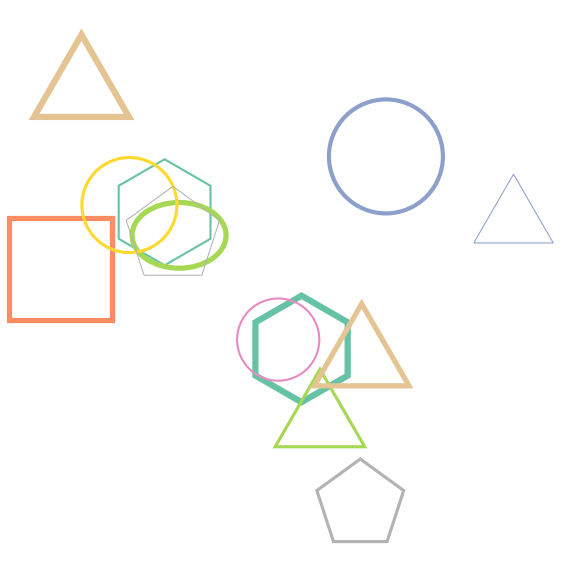[{"shape": "hexagon", "thickness": 3, "radius": 0.46, "center": [0.522, 0.395]}, {"shape": "hexagon", "thickness": 1, "radius": 0.46, "center": [0.285, 0.632]}, {"shape": "square", "thickness": 2.5, "radius": 0.44, "center": [0.105, 0.533]}, {"shape": "triangle", "thickness": 0.5, "radius": 0.4, "center": [0.889, 0.618]}, {"shape": "circle", "thickness": 2, "radius": 0.49, "center": [0.668, 0.728]}, {"shape": "circle", "thickness": 1, "radius": 0.36, "center": [0.482, 0.411]}, {"shape": "triangle", "thickness": 1.5, "radius": 0.45, "center": [0.554, 0.27]}, {"shape": "oval", "thickness": 2.5, "radius": 0.41, "center": [0.31, 0.592]}, {"shape": "circle", "thickness": 1.5, "radius": 0.41, "center": [0.224, 0.644]}, {"shape": "triangle", "thickness": 3, "radius": 0.47, "center": [0.141, 0.844]}, {"shape": "triangle", "thickness": 2.5, "radius": 0.47, "center": [0.626, 0.378]}, {"shape": "pentagon", "thickness": 1.5, "radius": 0.4, "center": [0.624, 0.125]}, {"shape": "pentagon", "thickness": 0.5, "radius": 0.43, "center": [0.299, 0.591]}]